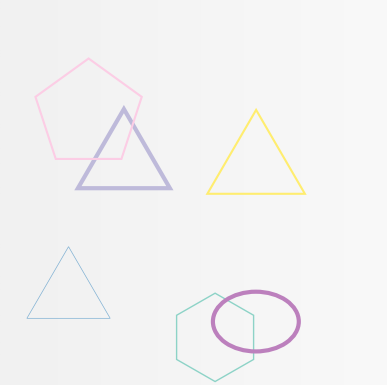[{"shape": "hexagon", "thickness": 1, "radius": 0.57, "center": [0.555, 0.124]}, {"shape": "triangle", "thickness": 3, "radius": 0.69, "center": [0.32, 0.58]}, {"shape": "triangle", "thickness": 0.5, "radius": 0.62, "center": [0.177, 0.235]}, {"shape": "pentagon", "thickness": 1.5, "radius": 0.72, "center": [0.229, 0.704]}, {"shape": "oval", "thickness": 3, "radius": 0.55, "center": [0.66, 0.165]}, {"shape": "triangle", "thickness": 1.5, "radius": 0.73, "center": [0.661, 0.569]}]